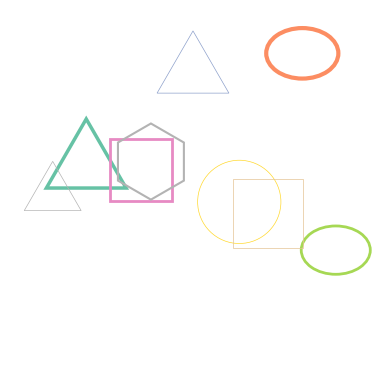[{"shape": "triangle", "thickness": 2.5, "radius": 0.6, "center": [0.224, 0.571]}, {"shape": "oval", "thickness": 3, "radius": 0.47, "center": [0.785, 0.861]}, {"shape": "triangle", "thickness": 0.5, "radius": 0.54, "center": [0.501, 0.812]}, {"shape": "square", "thickness": 2, "radius": 0.4, "center": [0.366, 0.558]}, {"shape": "oval", "thickness": 2, "radius": 0.45, "center": [0.872, 0.35]}, {"shape": "circle", "thickness": 0.5, "radius": 0.54, "center": [0.621, 0.476]}, {"shape": "square", "thickness": 0.5, "radius": 0.45, "center": [0.696, 0.445]}, {"shape": "hexagon", "thickness": 1.5, "radius": 0.49, "center": [0.392, 0.58]}, {"shape": "triangle", "thickness": 0.5, "radius": 0.43, "center": [0.137, 0.496]}]